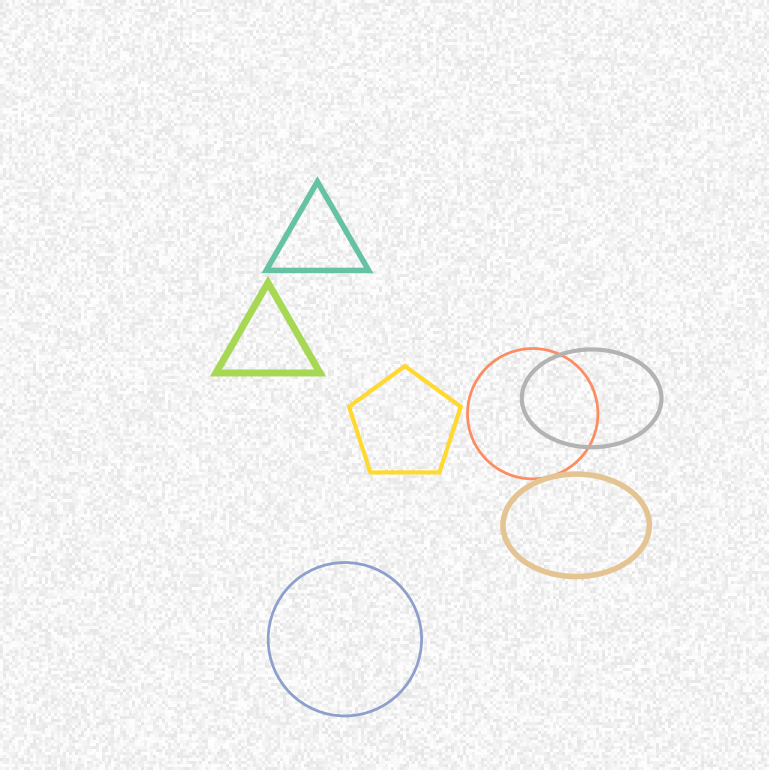[{"shape": "triangle", "thickness": 2, "radius": 0.38, "center": [0.412, 0.687]}, {"shape": "circle", "thickness": 1, "radius": 0.42, "center": [0.692, 0.463]}, {"shape": "circle", "thickness": 1, "radius": 0.5, "center": [0.448, 0.17]}, {"shape": "triangle", "thickness": 2.5, "radius": 0.39, "center": [0.348, 0.555]}, {"shape": "pentagon", "thickness": 1.5, "radius": 0.38, "center": [0.526, 0.448]}, {"shape": "oval", "thickness": 2, "radius": 0.48, "center": [0.748, 0.318]}, {"shape": "oval", "thickness": 1.5, "radius": 0.45, "center": [0.768, 0.483]}]